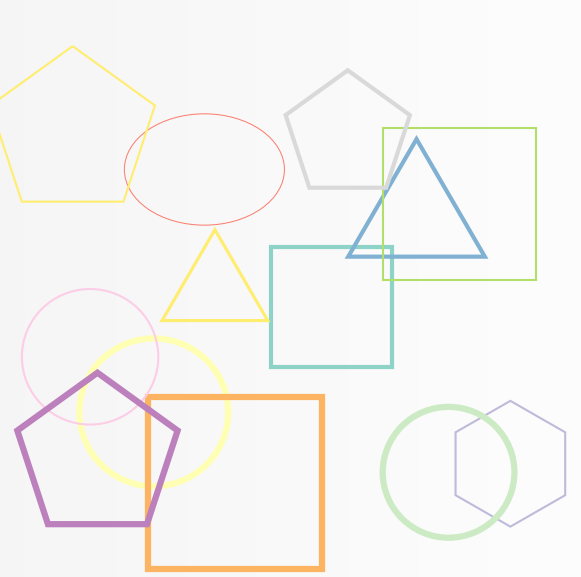[{"shape": "square", "thickness": 2, "radius": 0.52, "center": [0.57, 0.468]}, {"shape": "circle", "thickness": 3, "radius": 0.64, "center": [0.265, 0.285]}, {"shape": "hexagon", "thickness": 1, "radius": 0.54, "center": [0.878, 0.196]}, {"shape": "oval", "thickness": 0.5, "radius": 0.69, "center": [0.352, 0.706]}, {"shape": "triangle", "thickness": 2, "radius": 0.68, "center": [0.717, 0.623]}, {"shape": "square", "thickness": 3, "radius": 0.75, "center": [0.404, 0.163]}, {"shape": "square", "thickness": 1, "radius": 0.66, "center": [0.79, 0.645]}, {"shape": "circle", "thickness": 1, "radius": 0.59, "center": [0.155, 0.381]}, {"shape": "pentagon", "thickness": 2, "radius": 0.56, "center": [0.598, 0.765]}, {"shape": "pentagon", "thickness": 3, "radius": 0.72, "center": [0.168, 0.209]}, {"shape": "circle", "thickness": 3, "radius": 0.57, "center": [0.772, 0.181]}, {"shape": "triangle", "thickness": 1.5, "radius": 0.52, "center": [0.37, 0.497]}, {"shape": "pentagon", "thickness": 1, "radius": 0.74, "center": [0.125, 0.77]}]